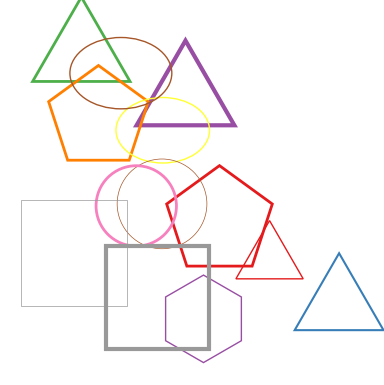[{"shape": "pentagon", "thickness": 2, "radius": 0.72, "center": [0.57, 0.426]}, {"shape": "triangle", "thickness": 1, "radius": 0.5, "center": [0.7, 0.326]}, {"shape": "triangle", "thickness": 1.5, "radius": 0.67, "center": [0.881, 0.209]}, {"shape": "triangle", "thickness": 2, "radius": 0.73, "center": [0.211, 0.861]}, {"shape": "hexagon", "thickness": 1, "radius": 0.57, "center": [0.529, 0.172]}, {"shape": "triangle", "thickness": 3, "radius": 0.73, "center": [0.482, 0.748]}, {"shape": "pentagon", "thickness": 2, "radius": 0.68, "center": [0.256, 0.694]}, {"shape": "oval", "thickness": 1, "radius": 0.61, "center": [0.423, 0.662]}, {"shape": "circle", "thickness": 0.5, "radius": 0.58, "center": [0.421, 0.47]}, {"shape": "oval", "thickness": 1, "radius": 0.66, "center": [0.314, 0.81]}, {"shape": "circle", "thickness": 2, "radius": 0.52, "center": [0.354, 0.465]}, {"shape": "square", "thickness": 3, "radius": 0.67, "center": [0.409, 0.228]}, {"shape": "square", "thickness": 0.5, "radius": 0.69, "center": [0.193, 0.342]}]